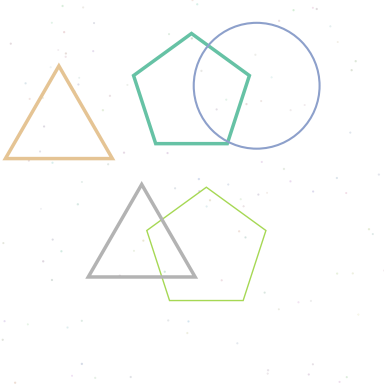[{"shape": "pentagon", "thickness": 2.5, "radius": 0.79, "center": [0.497, 0.755]}, {"shape": "circle", "thickness": 1.5, "radius": 0.82, "center": [0.667, 0.777]}, {"shape": "pentagon", "thickness": 1, "radius": 0.81, "center": [0.536, 0.351]}, {"shape": "triangle", "thickness": 2.5, "radius": 0.8, "center": [0.153, 0.668]}, {"shape": "triangle", "thickness": 2.5, "radius": 0.8, "center": [0.368, 0.361]}]